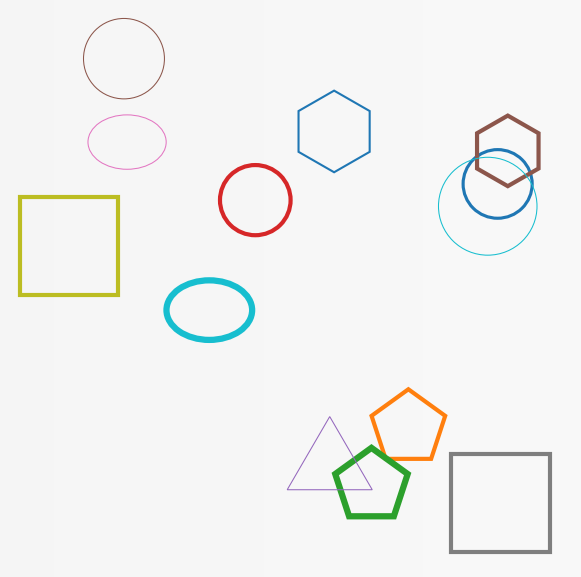[{"shape": "hexagon", "thickness": 1, "radius": 0.35, "center": [0.575, 0.772]}, {"shape": "circle", "thickness": 1.5, "radius": 0.3, "center": [0.856, 0.681]}, {"shape": "pentagon", "thickness": 2, "radius": 0.33, "center": [0.703, 0.258]}, {"shape": "pentagon", "thickness": 3, "radius": 0.33, "center": [0.639, 0.158]}, {"shape": "circle", "thickness": 2, "radius": 0.3, "center": [0.439, 0.653]}, {"shape": "triangle", "thickness": 0.5, "radius": 0.42, "center": [0.567, 0.193]}, {"shape": "hexagon", "thickness": 2, "radius": 0.31, "center": [0.874, 0.738]}, {"shape": "circle", "thickness": 0.5, "radius": 0.35, "center": [0.213, 0.898]}, {"shape": "oval", "thickness": 0.5, "radius": 0.34, "center": [0.219, 0.753]}, {"shape": "square", "thickness": 2, "radius": 0.42, "center": [0.861, 0.129]}, {"shape": "square", "thickness": 2, "radius": 0.42, "center": [0.118, 0.574]}, {"shape": "oval", "thickness": 3, "radius": 0.37, "center": [0.36, 0.462]}, {"shape": "circle", "thickness": 0.5, "radius": 0.42, "center": [0.839, 0.642]}]